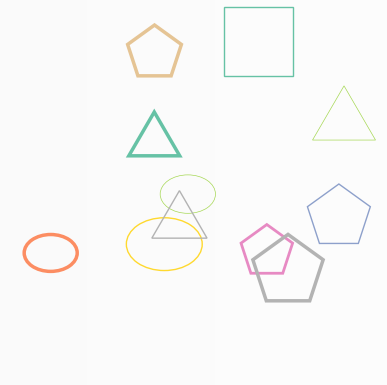[{"shape": "triangle", "thickness": 2.5, "radius": 0.38, "center": [0.398, 0.633]}, {"shape": "square", "thickness": 1, "radius": 0.45, "center": [0.667, 0.892]}, {"shape": "oval", "thickness": 2.5, "radius": 0.34, "center": [0.131, 0.343]}, {"shape": "pentagon", "thickness": 1, "radius": 0.43, "center": [0.875, 0.437]}, {"shape": "pentagon", "thickness": 2, "radius": 0.35, "center": [0.689, 0.347]}, {"shape": "triangle", "thickness": 0.5, "radius": 0.47, "center": [0.888, 0.683]}, {"shape": "oval", "thickness": 0.5, "radius": 0.36, "center": [0.485, 0.496]}, {"shape": "oval", "thickness": 1, "radius": 0.49, "center": [0.424, 0.366]}, {"shape": "pentagon", "thickness": 2.5, "radius": 0.36, "center": [0.399, 0.862]}, {"shape": "triangle", "thickness": 1, "radius": 0.41, "center": [0.463, 0.423]}, {"shape": "pentagon", "thickness": 2.5, "radius": 0.48, "center": [0.743, 0.296]}]